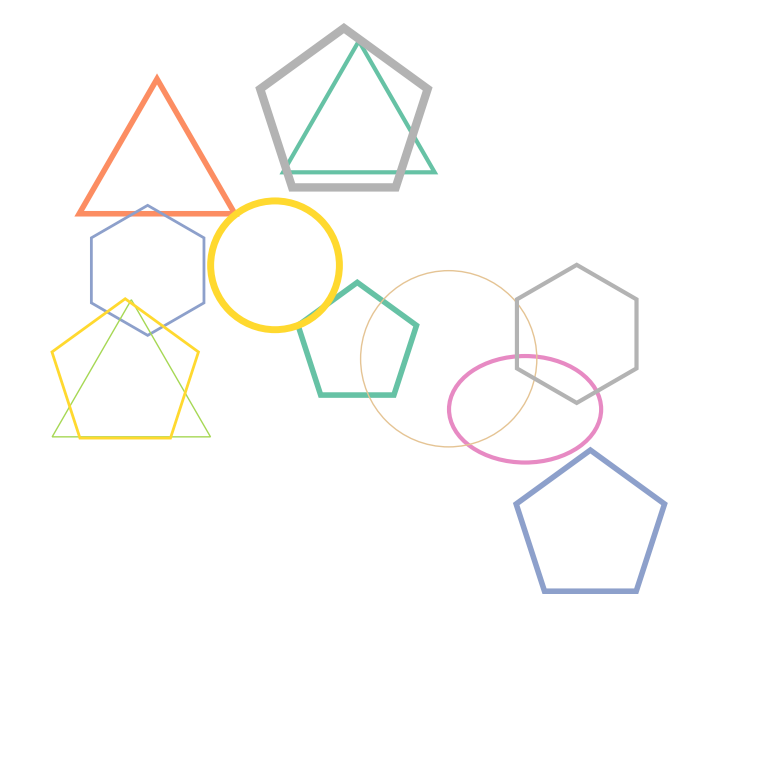[{"shape": "pentagon", "thickness": 2, "radius": 0.4, "center": [0.464, 0.552]}, {"shape": "triangle", "thickness": 1.5, "radius": 0.57, "center": [0.466, 0.833]}, {"shape": "triangle", "thickness": 2, "radius": 0.58, "center": [0.204, 0.781]}, {"shape": "pentagon", "thickness": 2, "radius": 0.51, "center": [0.767, 0.314]}, {"shape": "hexagon", "thickness": 1, "radius": 0.42, "center": [0.192, 0.649]}, {"shape": "oval", "thickness": 1.5, "radius": 0.49, "center": [0.682, 0.468]}, {"shape": "triangle", "thickness": 0.5, "radius": 0.59, "center": [0.171, 0.492]}, {"shape": "circle", "thickness": 2.5, "radius": 0.42, "center": [0.357, 0.655]}, {"shape": "pentagon", "thickness": 1, "radius": 0.5, "center": [0.163, 0.512]}, {"shape": "circle", "thickness": 0.5, "radius": 0.57, "center": [0.583, 0.534]}, {"shape": "hexagon", "thickness": 1.5, "radius": 0.45, "center": [0.749, 0.566]}, {"shape": "pentagon", "thickness": 3, "radius": 0.57, "center": [0.447, 0.849]}]